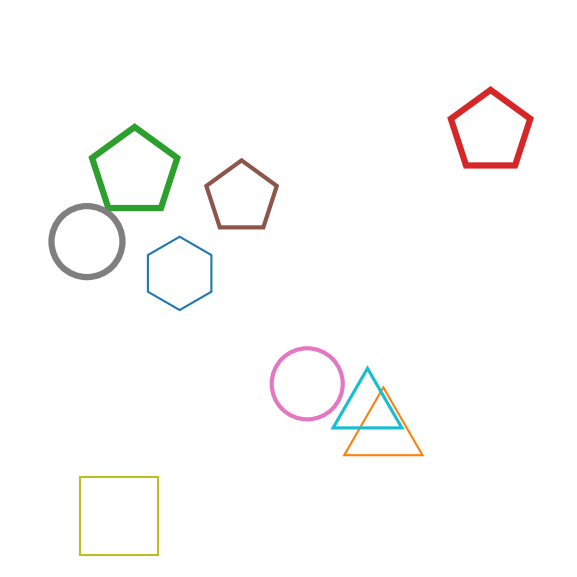[{"shape": "hexagon", "thickness": 1, "radius": 0.32, "center": [0.311, 0.526]}, {"shape": "triangle", "thickness": 1, "radius": 0.39, "center": [0.664, 0.25]}, {"shape": "pentagon", "thickness": 3, "radius": 0.39, "center": [0.233, 0.702]}, {"shape": "pentagon", "thickness": 3, "radius": 0.36, "center": [0.849, 0.771]}, {"shape": "pentagon", "thickness": 2, "radius": 0.32, "center": [0.418, 0.657]}, {"shape": "circle", "thickness": 2, "radius": 0.31, "center": [0.532, 0.334]}, {"shape": "circle", "thickness": 3, "radius": 0.31, "center": [0.151, 0.581]}, {"shape": "square", "thickness": 1, "radius": 0.34, "center": [0.206, 0.105]}, {"shape": "triangle", "thickness": 1.5, "radius": 0.34, "center": [0.636, 0.293]}]